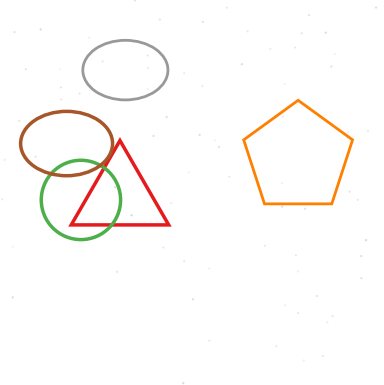[{"shape": "triangle", "thickness": 2.5, "radius": 0.73, "center": [0.312, 0.489]}, {"shape": "circle", "thickness": 2.5, "radius": 0.52, "center": [0.21, 0.481]}, {"shape": "pentagon", "thickness": 2, "radius": 0.74, "center": [0.774, 0.591]}, {"shape": "oval", "thickness": 2.5, "radius": 0.6, "center": [0.173, 0.627]}, {"shape": "oval", "thickness": 2, "radius": 0.55, "center": [0.326, 0.818]}]